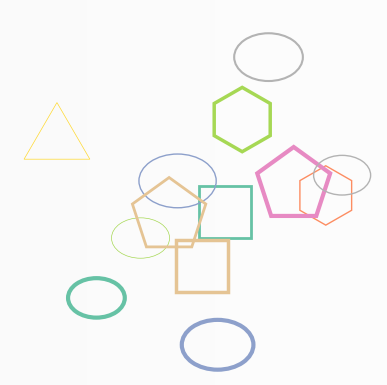[{"shape": "square", "thickness": 2, "radius": 0.34, "center": [0.58, 0.449]}, {"shape": "oval", "thickness": 3, "radius": 0.37, "center": [0.249, 0.226]}, {"shape": "hexagon", "thickness": 1, "radius": 0.39, "center": [0.841, 0.492]}, {"shape": "oval", "thickness": 1, "radius": 0.5, "center": [0.458, 0.53]}, {"shape": "oval", "thickness": 3, "radius": 0.46, "center": [0.562, 0.104]}, {"shape": "pentagon", "thickness": 3, "radius": 0.49, "center": [0.758, 0.519]}, {"shape": "hexagon", "thickness": 2.5, "radius": 0.42, "center": [0.625, 0.689]}, {"shape": "oval", "thickness": 0.5, "radius": 0.37, "center": [0.363, 0.382]}, {"shape": "triangle", "thickness": 0.5, "radius": 0.49, "center": [0.147, 0.636]}, {"shape": "pentagon", "thickness": 2, "radius": 0.5, "center": [0.436, 0.439]}, {"shape": "square", "thickness": 2.5, "radius": 0.34, "center": [0.521, 0.308]}, {"shape": "oval", "thickness": 1.5, "radius": 0.44, "center": [0.693, 0.852]}, {"shape": "oval", "thickness": 1, "radius": 0.37, "center": [0.883, 0.545]}]